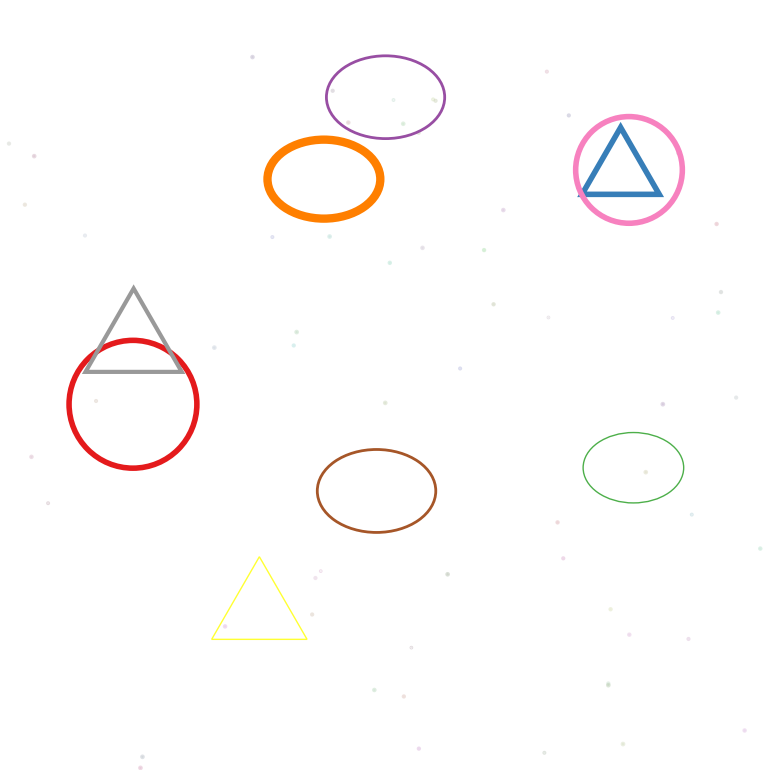[{"shape": "circle", "thickness": 2, "radius": 0.41, "center": [0.173, 0.475]}, {"shape": "triangle", "thickness": 2, "radius": 0.29, "center": [0.806, 0.777]}, {"shape": "oval", "thickness": 0.5, "radius": 0.33, "center": [0.823, 0.393]}, {"shape": "oval", "thickness": 1, "radius": 0.38, "center": [0.501, 0.874]}, {"shape": "oval", "thickness": 3, "radius": 0.37, "center": [0.421, 0.767]}, {"shape": "triangle", "thickness": 0.5, "radius": 0.36, "center": [0.337, 0.205]}, {"shape": "oval", "thickness": 1, "radius": 0.38, "center": [0.489, 0.362]}, {"shape": "circle", "thickness": 2, "radius": 0.35, "center": [0.817, 0.779]}, {"shape": "triangle", "thickness": 1.5, "radius": 0.36, "center": [0.174, 0.553]}]